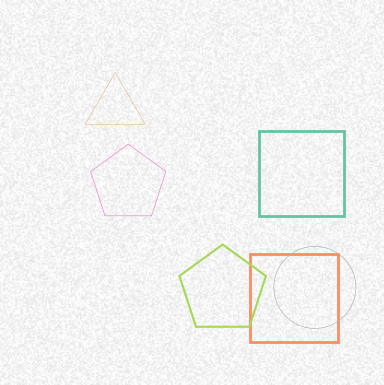[{"shape": "square", "thickness": 2, "radius": 0.55, "center": [0.782, 0.549]}, {"shape": "square", "thickness": 2, "radius": 0.57, "center": [0.763, 0.225]}, {"shape": "pentagon", "thickness": 0.5, "radius": 0.51, "center": [0.333, 0.523]}, {"shape": "pentagon", "thickness": 1.5, "radius": 0.59, "center": [0.578, 0.247]}, {"shape": "triangle", "thickness": 0.5, "radius": 0.45, "center": [0.299, 0.722]}, {"shape": "circle", "thickness": 0.5, "radius": 0.53, "center": [0.818, 0.253]}]